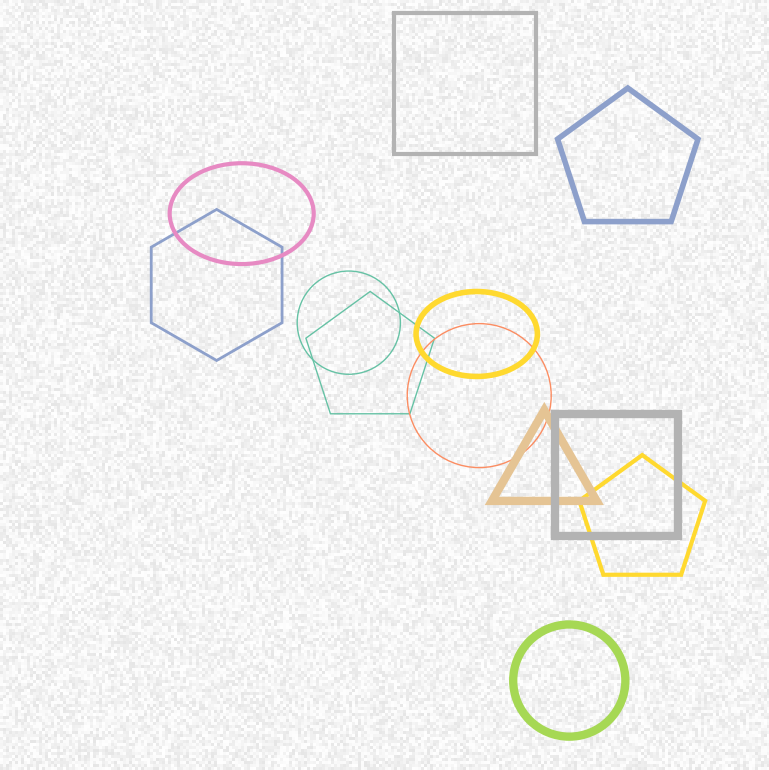[{"shape": "pentagon", "thickness": 0.5, "radius": 0.44, "center": [0.481, 0.534]}, {"shape": "circle", "thickness": 0.5, "radius": 0.34, "center": [0.453, 0.581]}, {"shape": "circle", "thickness": 0.5, "radius": 0.47, "center": [0.622, 0.486]}, {"shape": "pentagon", "thickness": 2, "radius": 0.48, "center": [0.815, 0.79]}, {"shape": "hexagon", "thickness": 1, "radius": 0.49, "center": [0.281, 0.63]}, {"shape": "oval", "thickness": 1.5, "radius": 0.47, "center": [0.314, 0.723]}, {"shape": "circle", "thickness": 3, "radius": 0.36, "center": [0.739, 0.116]}, {"shape": "pentagon", "thickness": 1.5, "radius": 0.43, "center": [0.834, 0.323]}, {"shape": "oval", "thickness": 2, "radius": 0.39, "center": [0.619, 0.566]}, {"shape": "triangle", "thickness": 3, "radius": 0.39, "center": [0.707, 0.389]}, {"shape": "square", "thickness": 3, "radius": 0.4, "center": [0.801, 0.383]}, {"shape": "square", "thickness": 1.5, "radius": 0.46, "center": [0.604, 0.892]}]